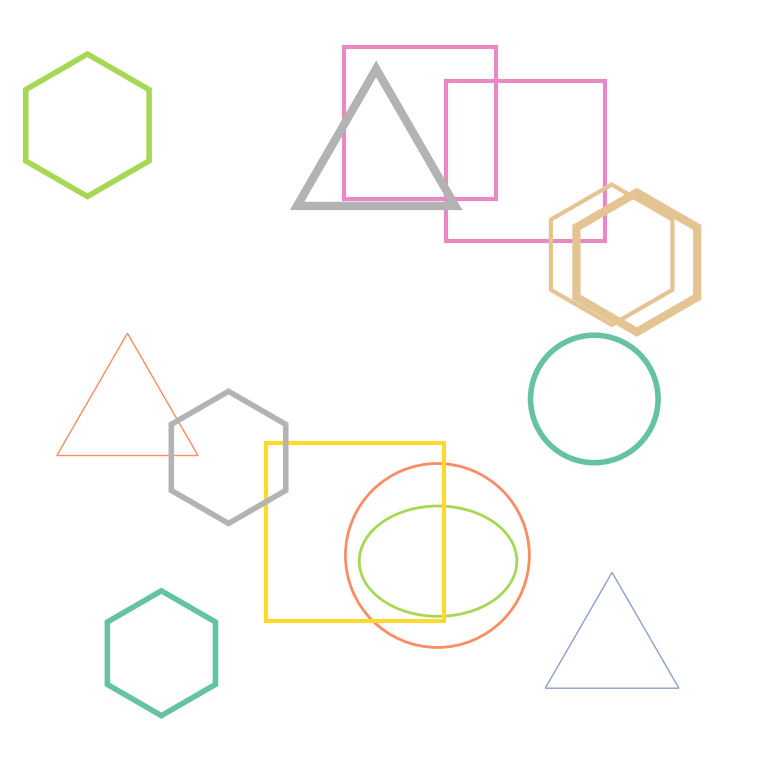[{"shape": "circle", "thickness": 2, "radius": 0.41, "center": [0.772, 0.482]}, {"shape": "hexagon", "thickness": 2, "radius": 0.41, "center": [0.21, 0.152]}, {"shape": "circle", "thickness": 1, "radius": 0.6, "center": [0.568, 0.279]}, {"shape": "triangle", "thickness": 0.5, "radius": 0.53, "center": [0.165, 0.461]}, {"shape": "triangle", "thickness": 0.5, "radius": 0.5, "center": [0.795, 0.156]}, {"shape": "square", "thickness": 1.5, "radius": 0.5, "center": [0.546, 0.841]}, {"shape": "square", "thickness": 1.5, "radius": 0.52, "center": [0.682, 0.791]}, {"shape": "oval", "thickness": 1, "radius": 0.51, "center": [0.569, 0.271]}, {"shape": "hexagon", "thickness": 2, "radius": 0.46, "center": [0.114, 0.837]}, {"shape": "square", "thickness": 1.5, "radius": 0.58, "center": [0.461, 0.309]}, {"shape": "hexagon", "thickness": 3, "radius": 0.45, "center": [0.827, 0.659]}, {"shape": "hexagon", "thickness": 1.5, "radius": 0.46, "center": [0.794, 0.669]}, {"shape": "triangle", "thickness": 3, "radius": 0.59, "center": [0.489, 0.792]}, {"shape": "hexagon", "thickness": 2, "radius": 0.43, "center": [0.297, 0.406]}]